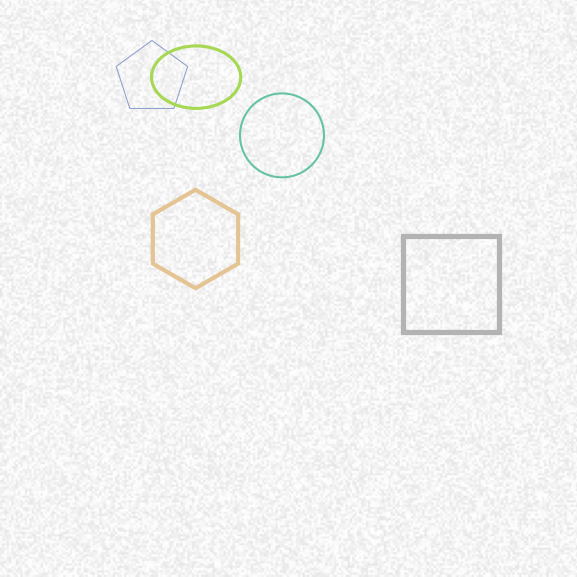[{"shape": "circle", "thickness": 1, "radius": 0.36, "center": [0.488, 0.765]}, {"shape": "pentagon", "thickness": 0.5, "radius": 0.33, "center": [0.263, 0.864]}, {"shape": "oval", "thickness": 1.5, "radius": 0.39, "center": [0.34, 0.866]}, {"shape": "hexagon", "thickness": 2, "radius": 0.43, "center": [0.339, 0.585]}, {"shape": "square", "thickness": 2.5, "radius": 0.42, "center": [0.782, 0.507]}]